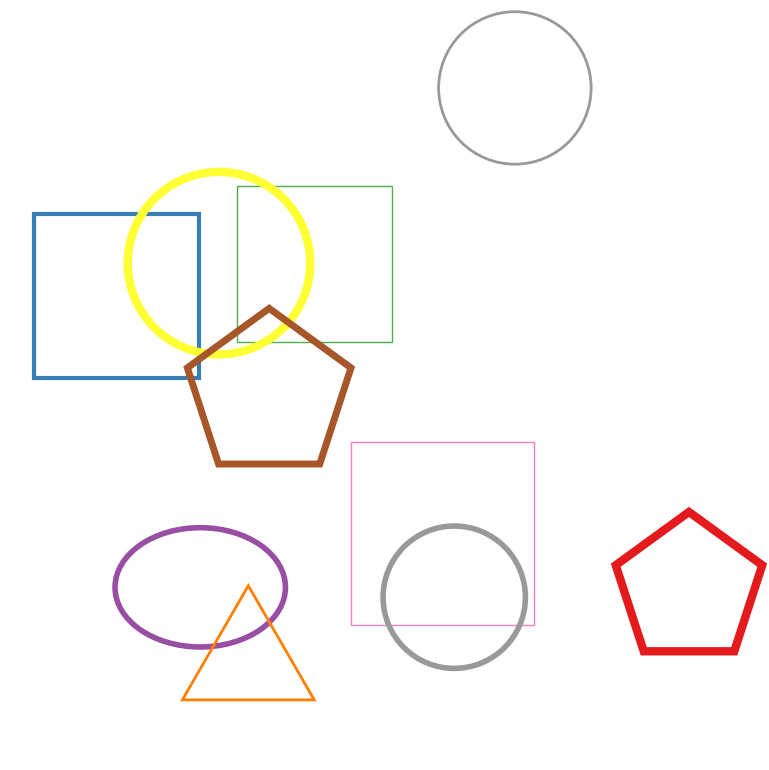[{"shape": "pentagon", "thickness": 3, "radius": 0.5, "center": [0.895, 0.235]}, {"shape": "square", "thickness": 1.5, "radius": 0.53, "center": [0.151, 0.616]}, {"shape": "square", "thickness": 0.5, "radius": 0.5, "center": [0.408, 0.657]}, {"shape": "oval", "thickness": 2, "radius": 0.55, "center": [0.26, 0.237]}, {"shape": "triangle", "thickness": 1, "radius": 0.49, "center": [0.322, 0.14]}, {"shape": "circle", "thickness": 3, "radius": 0.59, "center": [0.284, 0.658]}, {"shape": "pentagon", "thickness": 2.5, "radius": 0.56, "center": [0.35, 0.488]}, {"shape": "square", "thickness": 0.5, "radius": 0.59, "center": [0.574, 0.307]}, {"shape": "circle", "thickness": 1, "radius": 0.5, "center": [0.669, 0.886]}, {"shape": "circle", "thickness": 2, "radius": 0.46, "center": [0.59, 0.224]}]